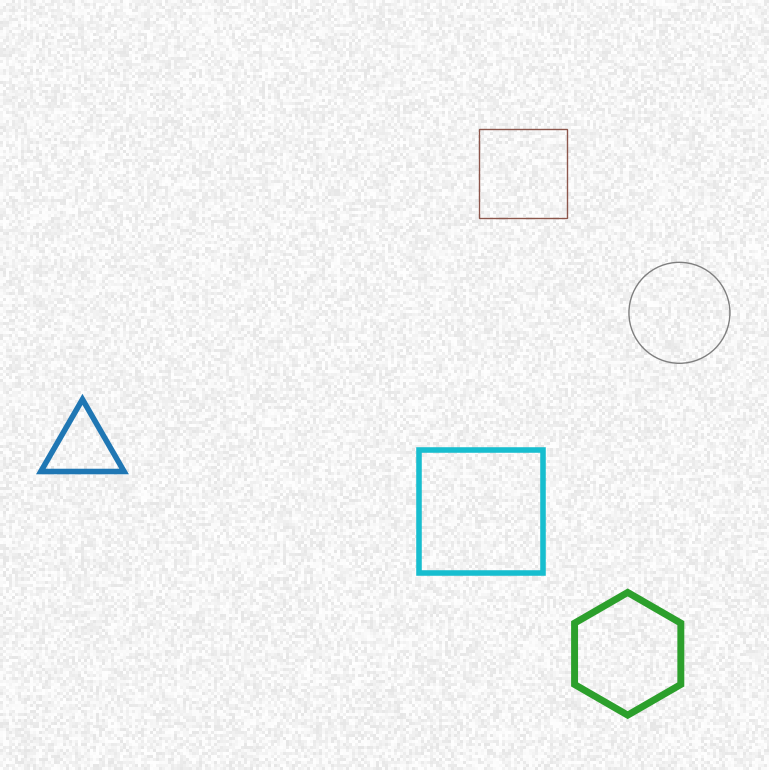[{"shape": "triangle", "thickness": 2, "radius": 0.31, "center": [0.107, 0.419]}, {"shape": "hexagon", "thickness": 2.5, "radius": 0.4, "center": [0.815, 0.151]}, {"shape": "square", "thickness": 0.5, "radius": 0.29, "center": [0.679, 0.774]}, {"shape": "circle", "thickness": 0.5, "radius": 0.33, "center": [0.882, 0.594]}, {"shape": "square", "thickness": 2, "radius": 0.4, "center": [0.624, 0.336]}]